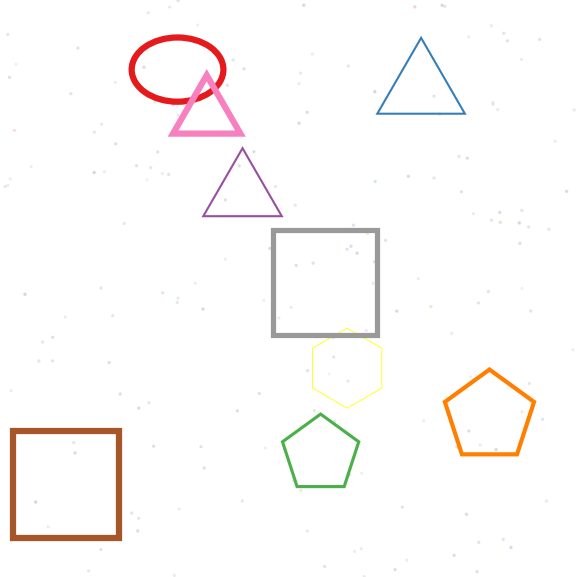[{"shape": "oval", "thickness": 3, "radius": 0.4, "center": [0.307, 0.879]}, {"shape": "triangle", "thickness": 1, "radius": 0.44, "center": [0.729, 0.846]}, {"shape": "pentagon", "thickness": 1.5, "radius": 0.35, "center": [0.555, 0.213]}, {"shape": "triangle", "thickness": 1, "radius": 0.39, "center": [0.42, 0.664]}, {"shape": "pentagon", "thickness": 2, "radius": 0.41, "center": [0.848, 0.278]}, {"shape": "hexagon", "thickness": 0.5, "radius": 0.35, "center": [0.601, 0.362]}, {"shape": "square", "thickness": 3, "radius": 0.46, "center": [0.115, 0.16]}, {"shape": "triangle", "thickness": 3, "radius": 0.34, "center": [0.358, 0.801]}, {"shape": "square", "thickness": 2.5, "radius": 0.45, "center": [0.563, 0.511]}]